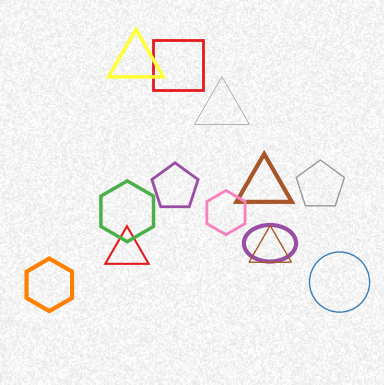[{"shape": "square", "thickness": 2, "radius": 0.32, "center": [0.463, 0.832]}, {"shape": "triangle", "thickness": 1.5, "radius": 0.33, "center": [0.33, 0.347]}, {"shape": "circle", "thickness": 1, "radius": 0.39, "center": [0.882, 0.267]}, {"shape": "hexagon", "thickness": 2.5, "radius": 0.39, "center": [0.33, 0.451]}, {"shape": "oval", "thickness": 3, "radius": 0.34, "center": [0.701, 0.368]}, {"shape": "pentagon", "thickness": 2, "radius": 0.32, "center": [0.455, 0.514]}, {"shape": "hexagon", "thickness": 3, "radius": 0.34, "center": [0.128, 0.26]}, {"shape": "triangle", "thickness": 2.5, "radius": 0.41, "center": [0.353, 0.841]}, {"shape": "triangle", "thickness": 1, "radius": 0.32, "center": [0.702, 0.351]}, {"shape": "triangle", "thickness": 3, "radius": 0.41, "center": [0.686, 0.517]}, {"shape": "hexagon", "thickness": 2, "radius": 0.29, "center": [0.587, 0.448]}, {"shape": "triangle", "thickness": 0.5, "radius": 0.41, "center": [0.576, 0.718]}, {"shape": "pentagon", "thickness": 1, "radius": 0.33, "center": [0.832, 0.519]}]